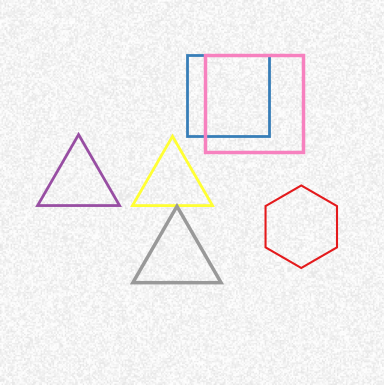[{"shape": "hexagon", "thickness": 1.5, "radius": 0.54, "center": [0.783, 0.411]}, {"shape": "square", "thickness": 2, "radius": 0.53, "center": [0.592, 0.752]}, {"shape": "triangle", "thickness": 2, "radius": 0.61, "center": [0.204, 0.528]}, {"shape": "triangle", "thickness": 2, "radius": 0.6, "center": [0.448, 0.526]}, {"shape": "square", "thickness": 2.5, "radius": 0.63, "center": [0.659, 0.731]}, {"shape": "triangle", "thickness": 2.5, "radius": 0.66, "center": [0.46, 0.332]}]